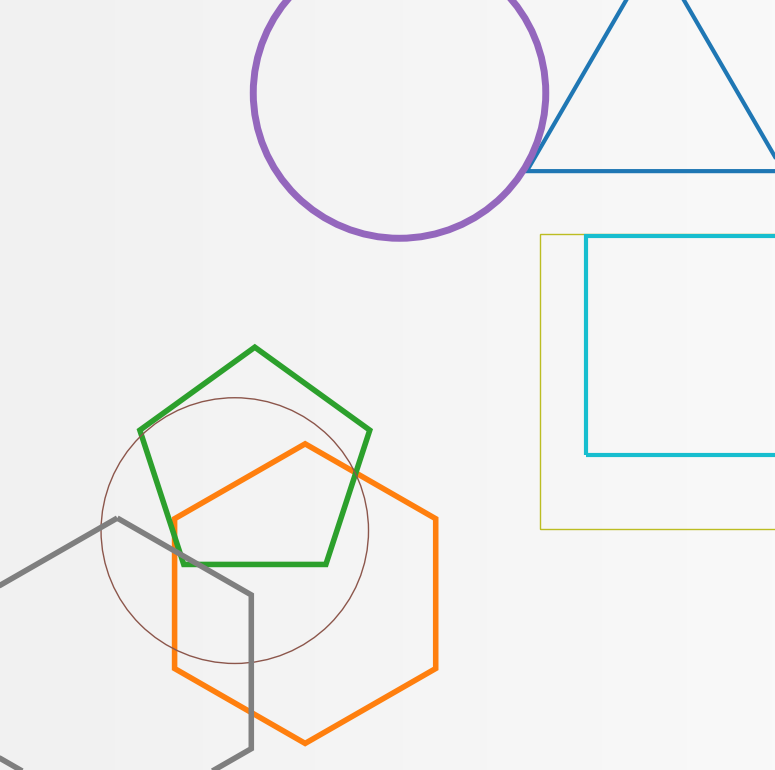[{"shape": "triangle", "thickness": 1.5, "radius": 0.96, "center": [0.845, 0.873]}, {"shape": "hexagon", "thickness": 2, "radius": 0.97, "center": [0.394, 0.229]}, {"shape": "pentagon", "thickness": 2, "radius": 0.78, "center": [0.329, 0.393]}, {"shape": "circle", "thickness": 2.5, "radius": 0.94, "center": [0.516, 0.879]}, {"shape": "circle", "thickness": 0.5, "radius": 0.86, "center": [0.303, 0.311]}, {"shape": "hexagon", "thickness": 2, "radius": 1.0, "center": [0.151, 0.128]}, {"shape": "square", "thickness": 0.5, "radius": 0.96, "center": [0.889, 0.505]}, {"shape": "square", "thickness": 1.5, "radius": 0.71, "center": [0.899, 0.551]}]